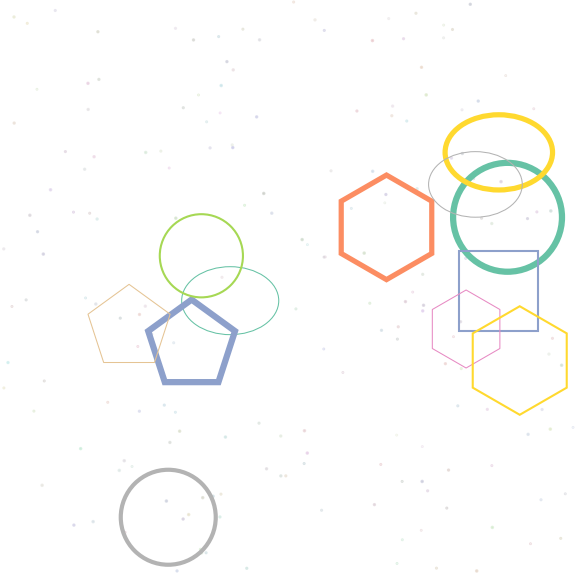[{"shape": "circle", "thickness": 3, "radius": 0.47, "center": [0.879, 0.623]}, {"shape": "oval", "thickness": 0.5, "radius": 0.42, "center": [0.399, 0.478]}, {"shape": "hexagon", "thickness": 2.5, "radius": 0.45, "center": [0.669, 0.605]}, {"shape": "square", "thickness": 1, "radius": 0.34, "center": [0.863, 0.495]}, {"shape": "pentagon", "thickness": 3, "radius": 0.4, "center": [0.332, 0.401]}, {"shape": "hexagon", "thickness": 0.5, "radius": 0.34, "center": [0.807, 0.429]}, {"shape": "circle", "thickness": 1, "radius": 0.36, "center": [0.349, 0.556]}, {"shape": "hexagon", "thickness": 1, "radius": 0.47, "center": [0.9, 0.375]}, {"shape": "oval", "thickness": 2.5, "radius": 0.47, "center": [0.864, 0.735]}, {"shape": "pentagon", "thickness": 0.5, "radius": 0.37, "center": [0.223, 0.432]}, {"shape": "circle", "thickness": 2, "radius": 0.41, "center": [0.291, 0.103]}, {"shape": "oval", "thickness": 0.5, "radius": 0.41, "center": [0.823, 0.68]}]